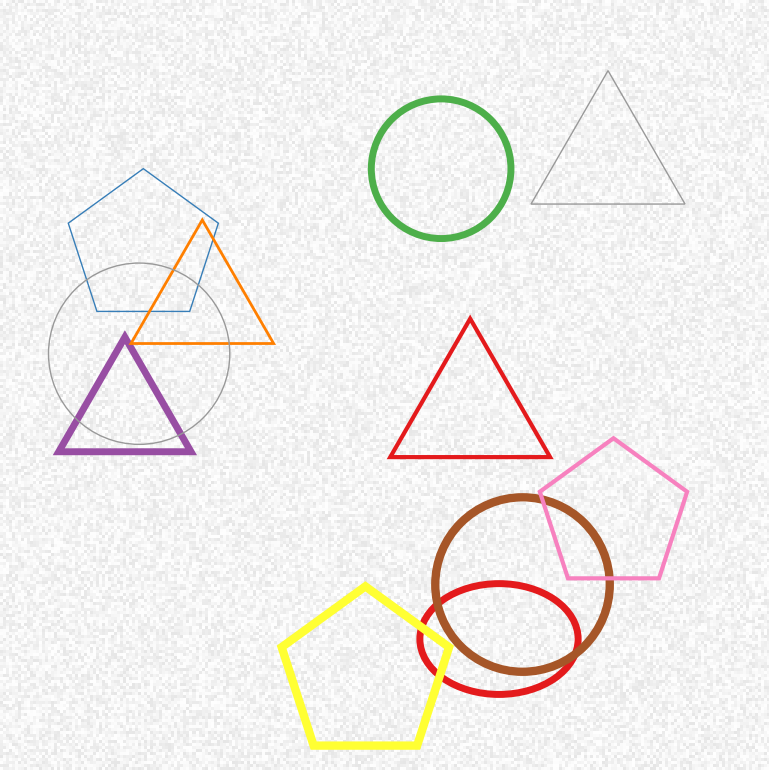[{"shape": "triangle", "thickness": 1.5, "radius": 0.6, "center": [0.611, 0.466]}, {"shape": "oval", "thickness": 2.5, "radius": 0.51, "center": [0.648, 0.17]}, {"shape": "pentagon", "thickness": 0.5, "radius": 0.51, "center": [0.186, 0.678]}, {"shape": "circle", "thickness": 2.5, "radius": 0.45, "center": [0.573, 0.781]}, {"shape": "triangle", "thickness": 2.5, "radius": 0.5, "center": [0.162, 0.463]}, {"shape": "triangle", "thickness": 1, "radius": 0.53, "center": [0.263, 0.607]}, {"shape": "pentagon", "thickness": 3, "radius": 0.57, "center": [0.475, 0.124]}, {"shape": "circle", "thickness": 3, "radius": 0.57, "center": [0.679, 0.241]}, {"shape": "pentagon", "thickness": 1.5, "radius": 0.5, "center": [0.797, 0.33]}, {"shape": "circle", "thickness": 0.5, "radius": 0.59, "center": [0.181, 0.541]}, {"shape": "triangle", "thickness": 0.5, "radius": 0.58, "center": [0.79, 0.793]}]